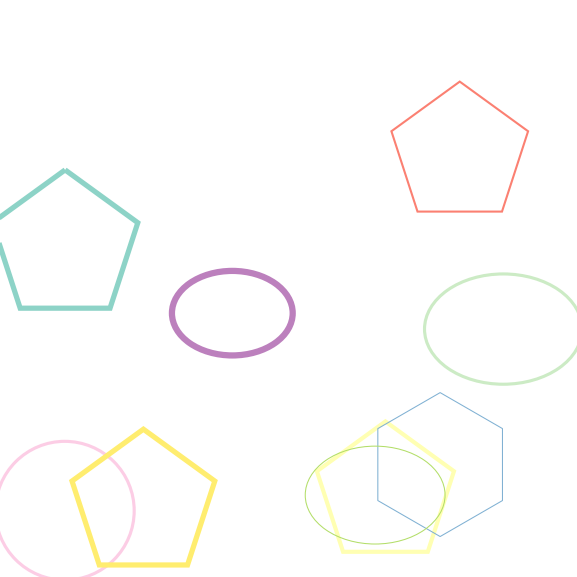[{"shape": "pentagon", "thickness": 2.5, "radius": 0.66, "center": [0.113, 0.573]}, {"shape": "pentagon", "thickness": 2, "radius": 0.62, "center": [0.667, 0.145]}, {"shape": "pentagon", "thickness": 1, "radius": 0.62, "center": [0.796, 0.733]}, {"shape": "hexagon", "thickness": 0.5, "radius": 0.62, "center": [0.762, 0.195]}, {"shape": "oval", "thickness": 0.5, "radius": 0.61, "center": [0.65, 0.142]}, {"shape": "circle", "thickness": 1.5, "radius": 0.6, "center": [0.112, 0.115]}, {"shape": "oval", "thickness": 3, "radius": 0.52, "center": [0.402, 0.457]}, {"shape": "oval", "thickness": 1.5, "radius": 0.68, "center": [0.872, 0.429]}, {"shape": "pentagon", "thickness": 2.5, "radius": 0.65, "center": [0.248, 0.126]}]